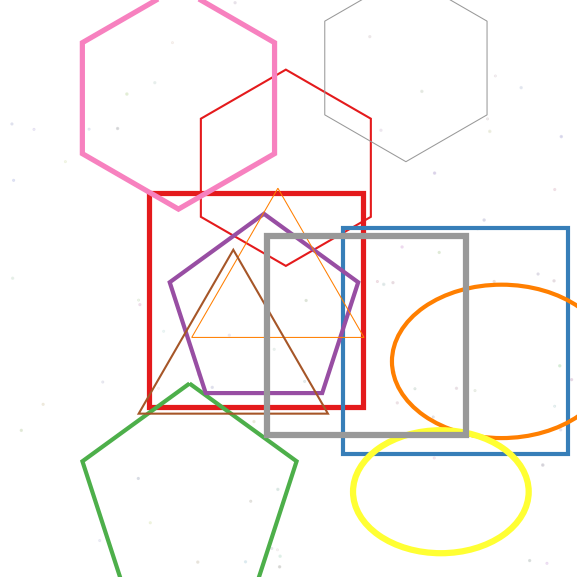[{"shape": "hexagon", "thickness": 1, "radius": 0.85, "center": [0.495, 0.709]}, {"shape": "square", "thickness": 2.5, "radius": 0.93, "center": [0.443, 0.48]}, {"shape": "square", "thickness": 2, "radius": 0.98, "center": [0.789, 0.408]}, {"shape": "pentagon", "thickness": 2, "radius": 0.97, "center": [0.328, 0.14]}, {"shape": "pentagon", "thickness": 2, "radius": 0.86, "center": [0.457, 0.457]}, {"shape": "oval", "thickness": 2, "radius": 0.95, "center": [0.868, 0.373]}, {"shape": "triangle", "thickness": 0.5, "radius": 0.86, "center": [0.481, 0.501]}, {"shape": "oval", "thickness": 3, "radius": 0.76, "center": [0.763, 0.148]}, {"shape": "triangle", "thickness": 1, "radius": 0.95, "center": [0.404, 0.377]}, {"shape": "hexagon", "thickness": 2.5, "radius": 0.96, "center": [0.309, 0.829]}, {"shape": "hexagon", "thickness": 0.5, "radius": 0.81, "center": [0.703, 0.881]}, {"shape": "square", "thickness": 3, "radius": 0.86, "center": [0.635, 0.419]}]